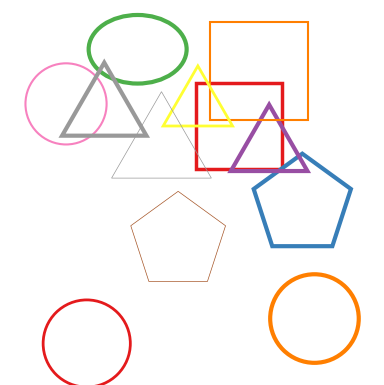[{"shape": "square", "thickness": 2.5, "radius": 0.56, "center": [0.621, 0.674]}, {"shape": "circle", "thickness": 2, "radius": 0.57, "center": [0.225, 0.108]}, {"shape": "pentagon", "thickness": 3, "radius": 0.66, "center": [0.785, 0.468]}, {"shape": "oval", "thickness": 3, "radius": 0.64, "center": [0.358, 0.872]}, {"shape": "triangle", "thickness": 3, "radius": 0.57, "center": [0.699, 0.613]}, {"shape": "square", "thickness": 1.5, "radius": 0.63, "center": [0.672, 0.815]}, {"shape": "circle", "thickness": 3, "radius": 0.58, "center": [0.817, 0.173]}, {"shape": "triangle", "thickness": 2, "radius": 0.52, "center": [0.514, 0.725]}, {"shape": "pentagon", "thickness": 0.5, "radius": 0.65, "center": [0.463, 0.374]}, {"shape": "circle", "thickness": 1.5, "radius": 0.53, "center": [0.172, 0.73]}, {"shape": "triangle", "thickness": 3, "radius": 0.63, "center": [0.271, 0.711]}, {"shape": "triangle", "thickness": 0.5, "radius": 0.75, "center": [0.419, 0.612]}]